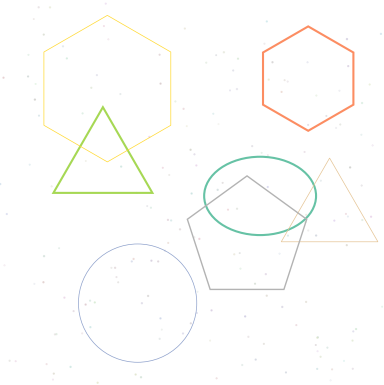[{"shape": "oval", "thickness": 1.5, "radius": 0.73, "center": [0.676, 0.491]}, {"shape": "hexagon", "thickness": 1.5, "radius": 0.68, "center": [0.801, 0.796]}, {"shape": "circle", "thickness": 0.5, "radius": 0.77, "center": [0.357, 0.213]}, {"shape": "triangle", "thickness": 1.5, "radius": 0.74, "center": [0.267, 0.573]}, {"shape": "hexagon", "thickness": 0.5, "radius": 0.95, "center": [0.279, 0.77]}, {"shape": "triangle", "thickness": 0.5, "radius": 0.72, "center": [0.856, 0.444]}, {"shape": "pentagon", "thickness": 1, "radius": 0.81, "center": [0.642, 0.38]}]